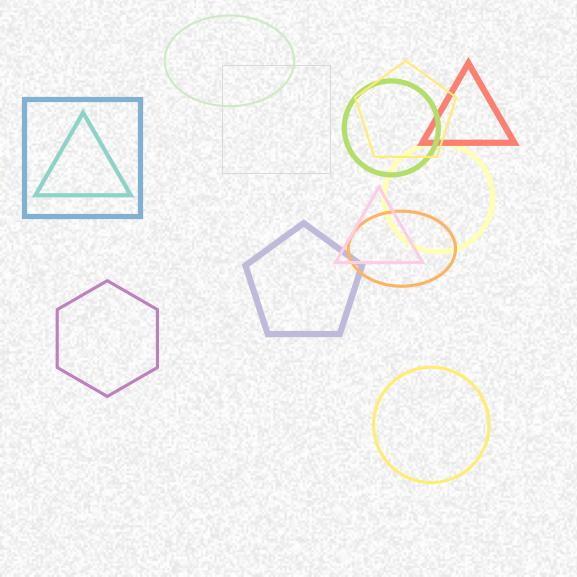[{"shape": "triangle", "thickness": 2, "radius": 0.48, "center": [0.144, 0.709]}, {"shape": "circle", "thickness": 2.5, "radius": 0.47, "center": [0.759, 0.657]}, {"shape": "pentagon", "thickness": 3, "radius": 0.53, "center": [0.526, 0.507]}, {"shape": "triangle", "thickness": 3, "radius": 0.46, "center": [0.811, 0.798]}, {"shape": "square", "thickness": 2.5, "radius": 0.5, "center": [0.142, 0.726]}, {"shape": "oval", "thickness": 1.5, "radius": 0.46, "center": [0.696, 0.568]}, {"shape": "circle", "thickness": 2.5, "radius": 0.41, "center": [0.678, 0.778]}, {"shape": "triangle", "thickness": 1.5, "radius": 0.44, "center": [0.656, 0.588]}, {"shape": "square", "thickness": 0.5, "radius": 0.47, "center": [0.477, 0.793]}, {"shape": "hexagon", "thickness": 1.5, "radius": 0.5, "center": [0.186, 0.413]}, {"shape": "oval", "thickness": 1, "radius": 0.56, "center": [0.397, 0.894]}, {"shape": "pentagon", "thickness": 1, "radius": 0.46, "center": [0.703, 0.802]}, {"shape": "circle", "thickness": 1.5, "radius": 0.5, "center": [0.747, 0.263]}]